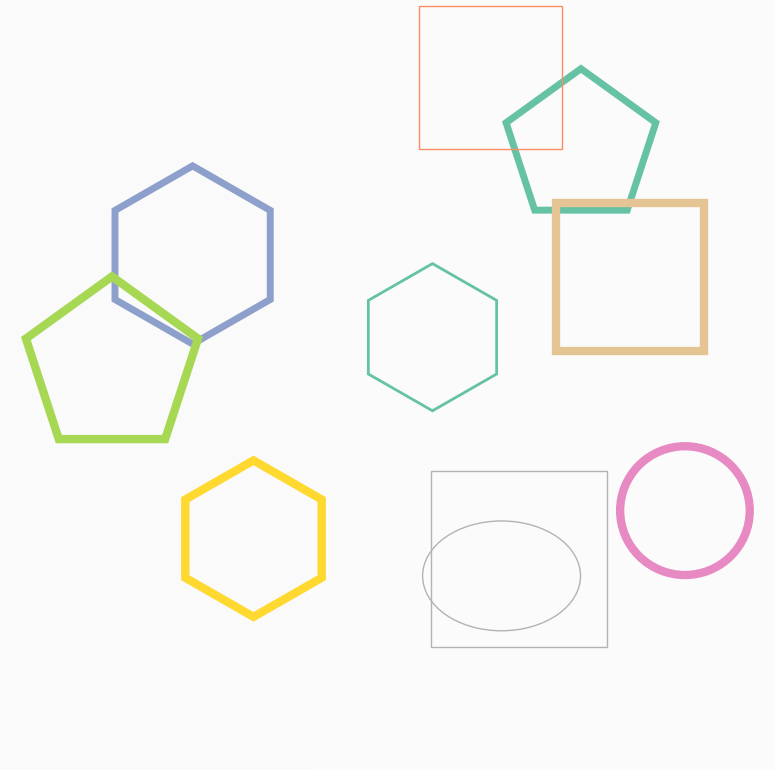[{"shape": "hexagon", "thickness": 1, "radius": 0.48, "center": [0.558, 0.562]}, {"shape": "pentagon", "thickness": 2.5, "radius": 0.51, "center": [0.75, 0.809]}, {"shape": "square", "thickness": 0.5, "radius": 0.46, "center": [0.633, 0.899]}, {"shape": "hexagon", "thickness": 2.5, "radius": 0.58, "center": [0.249, 0.669]}, {"shape": "circle", "thickness": 3, "radius": 0.42, "center": [0.884, 0.337]}, {"shape": "pentagon", "thickness": 3, "radius": 0.58, "center": [0.144, 0.524]}, {"shape": "hexagon", "thickness": 3, "radius": 0.51, "center": [0.327, 0.3]}, {"shape": "square", "thickness": 3, "radius": 0.48, "center": [0.812, 0.64]}, {"shape": "square", "thickness": 0.5, "radius": 0.57, "center": [0.67, 0.274]}, {"shape": "oval", "thickness": 0.5, "radius": 0.51, "center": [0.647, 0.252]}]